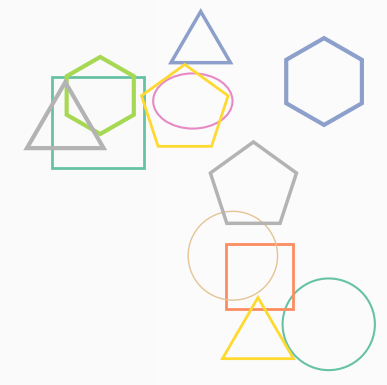[{"shape": "square", "thickness": 2, "radius": 0.59, "center": [0.253, 0.682]}, {"shape": "circle", "thickness": 1.5, "radius": 0.6, "center": [0.848, 0.158]}, {"shape": "square", "thickness": 2, "radius": 0.43, "center": [0.67, 0.282]}, {"shape": "hexagon", "thickness": 3, "radius": 0.56, "center": [0.836, 0.788]}, {"shape": "triangle", "thickness": 2.5, "radius": 0.44, "center": [0.518, 0.882]}, {"shape": "oval", "thickness": 1.5, "radius": 0.51, "center": [0.498, 0.738]}, {"shape": "hexagon", "thickness": 3, "radius": 0.5, "center": [0.259, 0.752]}, {"shape": "triangle", "thickness": 2, "radius": 0.53, "center": [0.666, 0.121]}, {"shape": "pentagon", "thickness": 2, "radius": 0.59, "center": [0.477, 0.715]}, {"shape": "circle", "thickness": 1, "radius": 0.58, "center": [0.601, 0.336]}, {"shape": "pentagon", "thickness": 2.5, "radius": 0.58, "center": [0.654, 0.514]}, {"shape": "triangle", "thickness": 3, "radius": 0.57, "center": [0.168, 0.672]}]